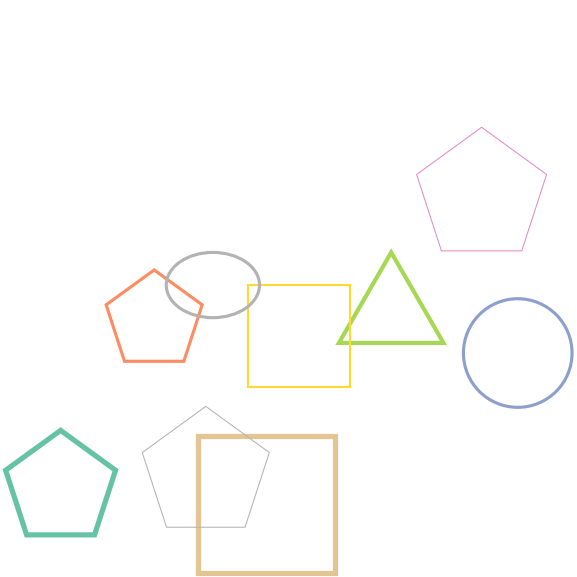[{"shape": "pentagon", "thickness": 2.5, "radius": 0.5, "center": [0.105, 0.154]}, {"shape": "pentagon", "thickness": 1.5, "radius": 0.44, "center": [0.267, 0.444]}, {"shape": "circle", "thickness": 1.5, "radius": 0.47, "center": [0.897, 0.388]}, {"shape": "pentagon", "thickness": 0.5, "radius": 0.59, "center": [0.834, 0.66]}, {"shape": "triangle", "thickness": 2, "radius": 0.52, "center": [0.677, 0.458]}, {"shape": "square", "thickness": 1, "radius": 0.44, "center": [0.519, 0.418]}, {"shape": "square", "thickness": 2.5, "radius": 0.6, "center": [0.461, 0.125]}, {"shape": "pentagon", "thickness": 0.5, "radius": 0.58, "center": [0.356, 0.18]}, {"shape": "oval", "thickness": 1.5, "radius": 0.4, "center": [0.369, 0.506]}]